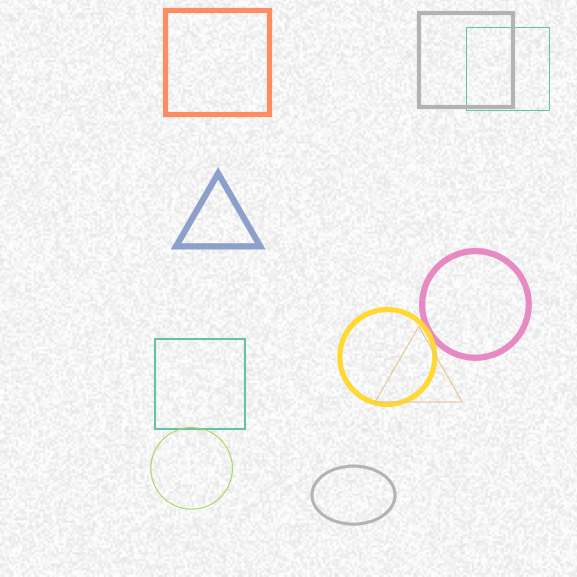[{"shape": "square", "thickness": 0.5, "radius": 0.36, "center": [0.879, 0.881]}, {"shape": "square", "thickness": 1, "radius": 0.39, "center": [0.346, 0.335]}, {"shape": "square", "thickness": 2.5, "radius": 0.45, "center": [0.376, 0.892]}, {"shape": "triangle", "thickness": 3, "radius": 0.42, "center": [0.378, 0.615]}, {"shape": "circle", "thickness": 3, "radius": 0.46, "center": [0.823, 0.472]}, {"shape": "circle", "thickness": 0.5, "radius": 0.35, "center": [0.332, 0.188]}, {"shape": "circle", "thickness": 2.5, "radius": 0.41, "center": [0.671, 0.381]}, {"shape": "triangle", "thickness": 0.5, "radius": 0.44, "center": [0.725, 0.347]}, {"shape": "square", "thickness": 2, "radius": 0.41, "center": [0.806, 0.895]}, {"shape": "oval", "thickness": 1.5, "radius": 0.36, "center": [0.612, 0.142]}]